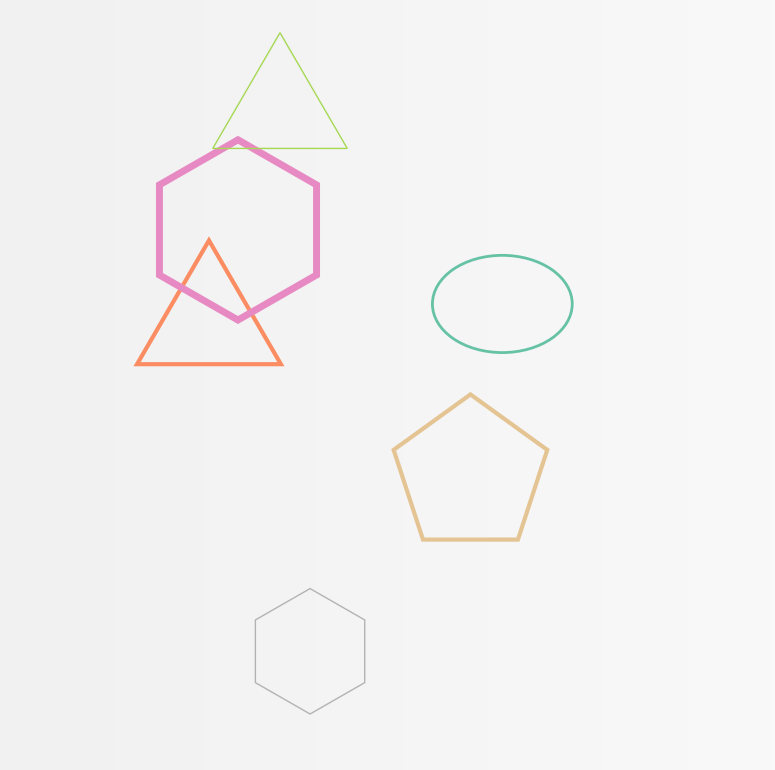[{"shape": "oval", "thickness": 1, "radius": 0.45, "center": [0.648, 0.605]}, {"shape": "triangle", "thickness": 1.5, "radius": 0.54, "center": [0.27, 0.581]}, {"shape": "hexagon", "thickness": 2.5, "radius": 0.59, "center": [0.307, 0.701]}, {"shape": "triangle", "thickness": 0.5, "radius": 0.5, "center": [0.361, 0.857]}, {"shape": "pentagon", "thickness": 1.5, "radius": 0.52, "center": [0.607, 0.384]}, {"shape": "hexagon", "thickness": 0.5, "radius": 0.41, "center": [0.4, 0.154]}]